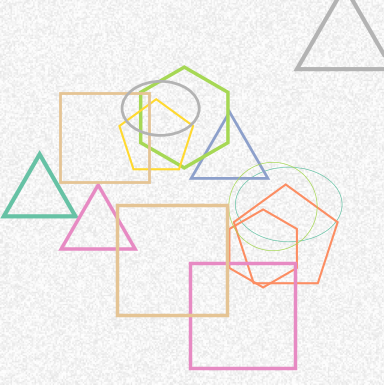[{"shape": "triangle", "thickness": 3, "radius": 0.54, "center": [0.103, 0.492]}, {"shape": "oval", "thickness": 0.5, "radius": 0.69, "center": [0.75, 0.469]}, {"shape": "pentagon", "thickness": 1.5, "radius": 0.71, "center": [0.742, 0.379]}, {"shape": "hexagon", "thickness": 1.5, "radius": 0.51, "center": [0.683, 0.355]}, {"shape": "triangle", "thickness": 2, "radius": 0.58, "center": [0.596, 0.594]}, {"shape": "triangle", "thickness": 2.5, "radius": 0.55, "center": [0.255, 0.409]}, {"shape": "square", "thickness": 2.5, "radius": 0.69, "center": [0.629, 0.181]}, {"shape": "circle", "thickness": 0.5, "radius": 0.57, "center": [0.709, 0.464]}, {"shape": "hexagon", "thickness": 2.5, "radius": 0.65, "center": [0.479, 0.695]}, {"shape": "pentagon", "thickness": 1.5, "radius": 0.5, "center": [0.406, 0.642]}, {"shape": "square", "thickness": 2.5, "radius": 0.71, "center": [0.447, 0.325]}, {"shape": "square", "thickness": 2, "radius": 0.58, "center": [0.272, 0.643]}, {"shape": "oval", "thickness": 2, "radius": 0.5, "center": [0.417, 0.719]}, {"shape": "triangle", "thickness": 3, "radius": 0.72, "center": [0.895, 0.892]}]